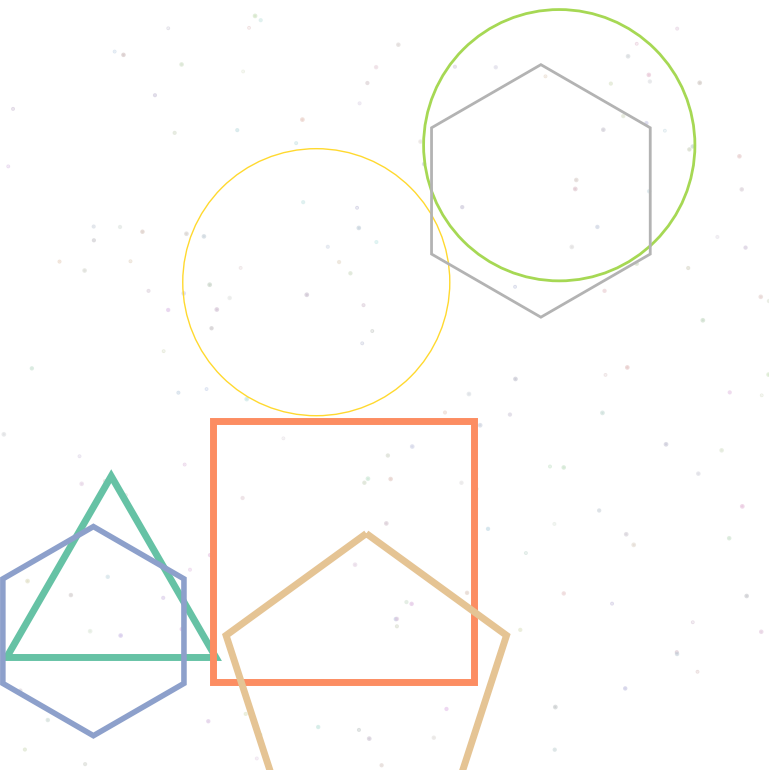[{"shape": "triangle", "thickness": 2.5, "radius": 0.78, "center": [0.144, 0.225]}, {"shape": "square", "thickness": 2.5, "radius": 0.85, "center": [0.446, 0.284]}, {"shape": "hexagon", "thickness": 2, "radius": 0.68, "center": [0.121, 0.18]}, {"shape": "circle", "thickness": 1, "radius": 0.88, "center": [0.726, 0.811]}, {"shape": "circle", "thickness": 0.5, "radius": 0.87, "center": [0.411, 0.634]}, {"shape": "pentagon", "thickness": 2.5, "radius": 0.96, "center": [0.476, 0.116]}, {"shape": "hexagon", "thickness": 1, "radius": 0.82, "center": [0.702, 0.752]}]